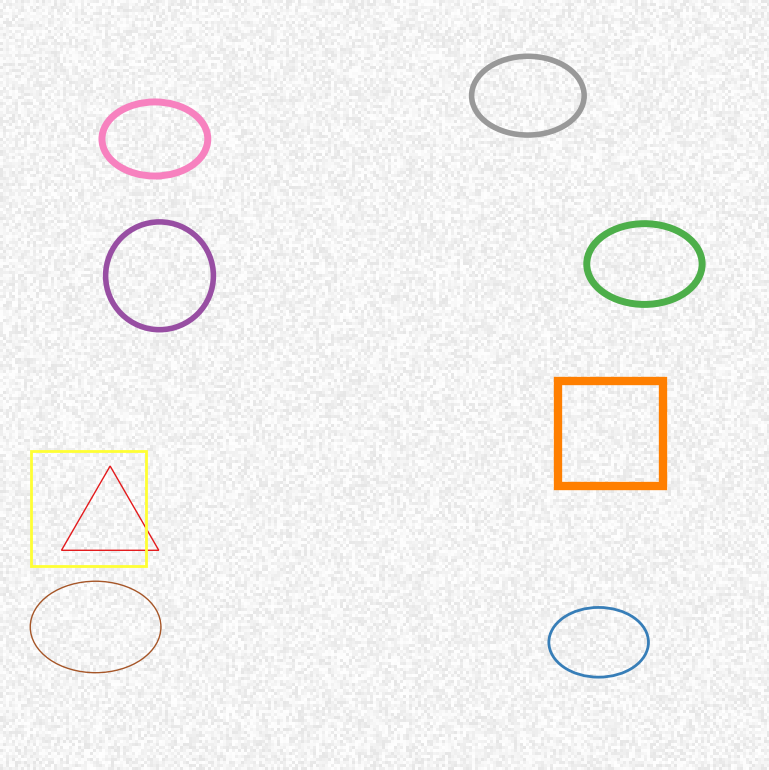[{"shape": "triangle", "thickness": 0.5, "radius": 0.36, "center": [0.143, 0.322]}, {"shape": "oval", "thickness": 1, "radius": 0.32, "center": [0.777, 0.166]}, {"shape": "oval", "thickness": 2.5, "radius": 0.37, "center": [0.837, 0.657]}, {"shape": "circle", "thickness": 2, "radius": 0.35, "center": [0.207, 0.642]}, {"shape": "square", "thickness": 3, "radius": 0.34, "center": [0.793, 0.437]}, {"shape": "square", "thickness": 1, "radius": 0.37, "center": [0.115, 0.34]}, {"shape": "oval", "thickness": 0.5, "radius": 0.42, "center": [0.124, 0.186]}, {"shape": "oval", "thickness": 2.5, "radius": 0.34, "center": [0.201, 0.819]}, {"shape": "oval", "thickness": 2, "radius": 0.37, "center": [0.686, 0.876]}]